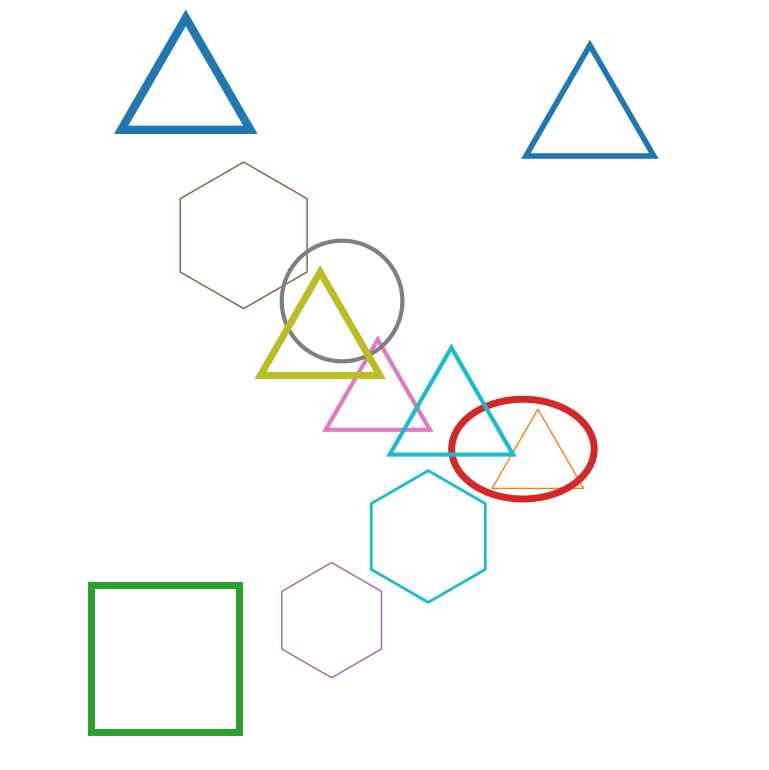[{"shape": "triangle", "thickness": 2, "radius": 0.48, "center": [0.766, 0.845]}, {"shape": "triangle", "thickness": 3, "radius": 0.48, "center": [0.241, 0.88]}, {"shape": "triangle", "thickness": 0.5, "radius": 0.34, "center": [0.699, 0.4]}, {"shape": "square", "thickness": 2.5, "radius": 0.48, "center": [0.214, 0.145]}, {"shape": "oval", "thickness": 2.5, "radius": 0.46, "center": [0.679, 0.417]}, {"shape": "hexagon", "thickness": 0.5, "radius": 0.37, "center": [0.431, 0.195]}, {"shape": "hexagon", "thickness": 0.5, "radius": 0.48, "center": [0.316, 0.694]}, {"shape": "triangle", "thickness": 1.5, "radius": 0.39, "center": [0.491, 0.481]}, {"shape": "circle", "thickness": 1.5, "radius": 0.39, "center": [0.444, 0.609]}, {"shape": "triangle", "thickness": 2.5, "radius": 0.45, "center": [0.416, 0.557]}, {"shape": "hexagon", "thickness": 1, "radius": 0.43, "center": [0.556, 0.303]}, {"shape": "triangle", "thickness": 1.5, "radius": 0.46, "center": [0.586, 0.456]}]